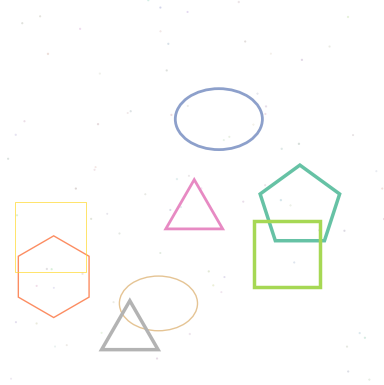[{"shape": "pentagon", "thickness": 2.5, "radius": 0.54, "center": [0.779, 0.463]}, {"shape": "hexagon", "thickness": 1, "radius": 0.53, "center": [0.139, 0.281]}, {"shape": "oval", "thickness": 2, "radius": 0.57, "center": [0.568, 0.691]}, {"shape": "triangle", "thickness": 2, "radius": 0.43, "center": [0.505, 0.448]}, {"shape": "square", "thickness": 2.5, "radius": 0.43, "center": [0.745, 0.34]}, {"shape": "square", "thickness": 0.5, "radius": 0.46, "center": [0.13, 0.384]}, {"shape": "oval", "thickness": 1, "radius": 0.51, "center": [0.412, 0.212]}, {"shape": "triangle", "thickness": 2.5, "radius": 0.42, "center": [0.337, 0.134]}]